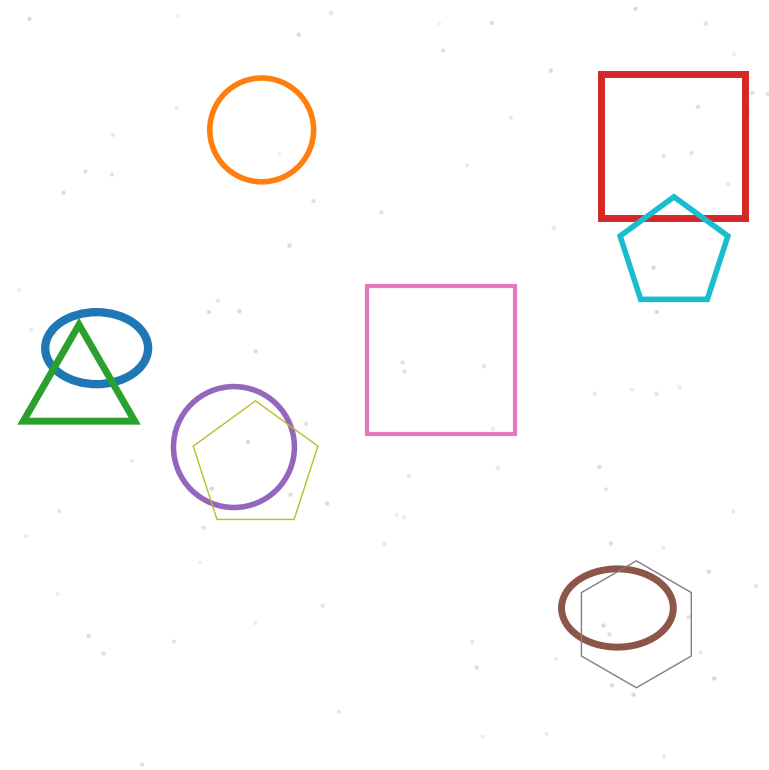[{"shape": "oval", "thickness": 3, "radius": 0.33, "center": [0.126, 0.548]}, {"shape": "circle", "thickness": 2, "radius": 0.34, "center": [0.34, 0.831]}, {"shape": "triangle", "thickness": 2.5, "radius": 0.42, "center": [0.103, 0.495]}, {"shape": "square", "thickness": 2.5, "radius": 0.47, "center": [0.874, 0.81]}, {"shape": "circle", "thickness": 2, "radius": 0.39, "center": [0.304, 0.419]}, {"shape": "oval", "thickness": 2.5, "radius": 0.36, "center": [0.802, 0.21]}, {"shape": "square", "thickness": 1.5, "radius": 0.48, "center": [0.572, 0.533]}, {"shape": "hexagon", "thickness": 0.5, "radius": 0.41, "center": [0.826, 0.189]}, {"shape": "pentagon", "thickness": 0.5, "radius": 0.43, "center": [0.332, 0.394]}, {"shape": "pentagon", "thickness": 2, "radius": 0.37, "center": [0.875, 0.671]}]